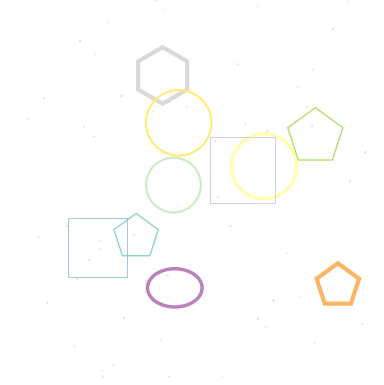[{"shape": "pentagon", "thickness": 1, "radius": 0.3, "center": [0.354, 0.385]}, {"shape": "circle", "thickness": 2.5, "radius": 0.42, "center": [0.686, 0.568]}, {"shape": "square", "thickness": 0.5, "radius": 0.42, "center": [0.63, 0.558]}, {"shape": "square", "thickness": 0.5, "radius": 0.38, "center": [0.253, 0.357]}, {"shape": "pentagon", "thickness": 3, "radius": 0.29, "center": [0.878, 0.258]}, {"shape": "pentagon", "thickness": 1, "radius": 0.38, "center": [0.819, 0.645]}, {"shape": "hexagon", "thickness": 3, "radius": 0.37, "center": [0.422, 0.804]}, {"shape": "oval", "thickness": 2.5, "radius": 0.35, "center": [0.454, 0.252]}, {"shape": "circle", "thickness": 1.5, "radius": 0.36, "center": [0.451, 0.519]}, {"shape": "circle", "thickness": 1.5, "radius": 0.43, "center": [0.464, 0.681]}]